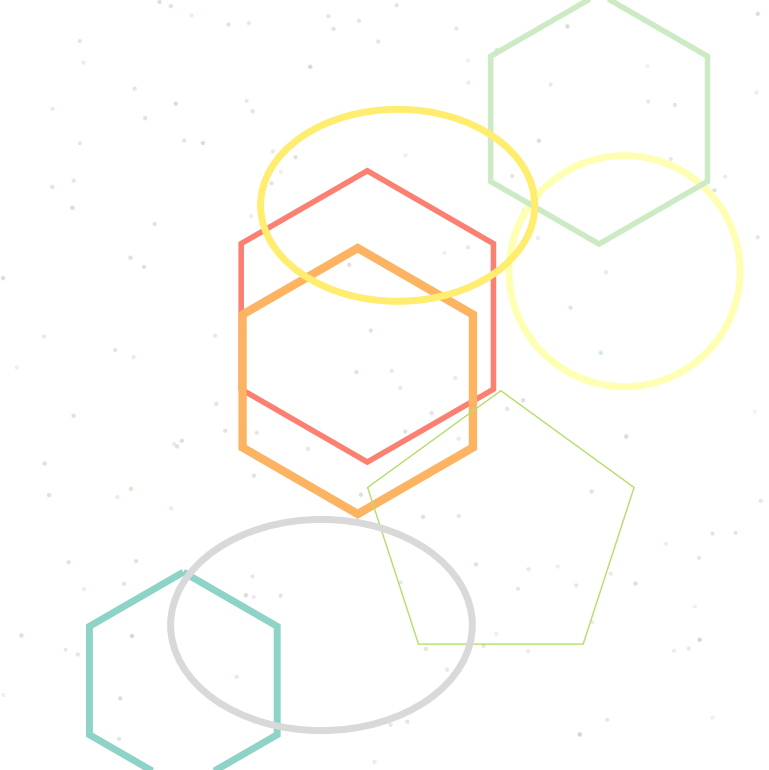[{"shape": "hexagon", "thickness": 2.5, "radius": 0.7, "center": [0.238, 0.116]}, {"shape": "circle", "thickness": 2.5, "radius": 0.75, "center": [0.811, 0.648]}, {"shape": "hexagon", "thickness": 2, "radius": 0.95, "center": [0.477, 0.589]}, {"shape": "hexagon", "thickness": 3, "radius": 0.86, "center": [0.465, 0.505]}, {"shape": "pentagon", "thickness": 0.5, "radius": 0.91, "center": [0.65, 0.311]}, {"shape": "oval", "thickness": 2.5, "radius": 0.98, "center": [0.417, 0.188]}, {"shape": "hexagon", "thickness": 2, "radius": 0.81, "center": [0.778, 0.846]}, {"shape": "oval", "thickness": 2.5, "radius": 0.89, "center": [0.516, 0.733]}]